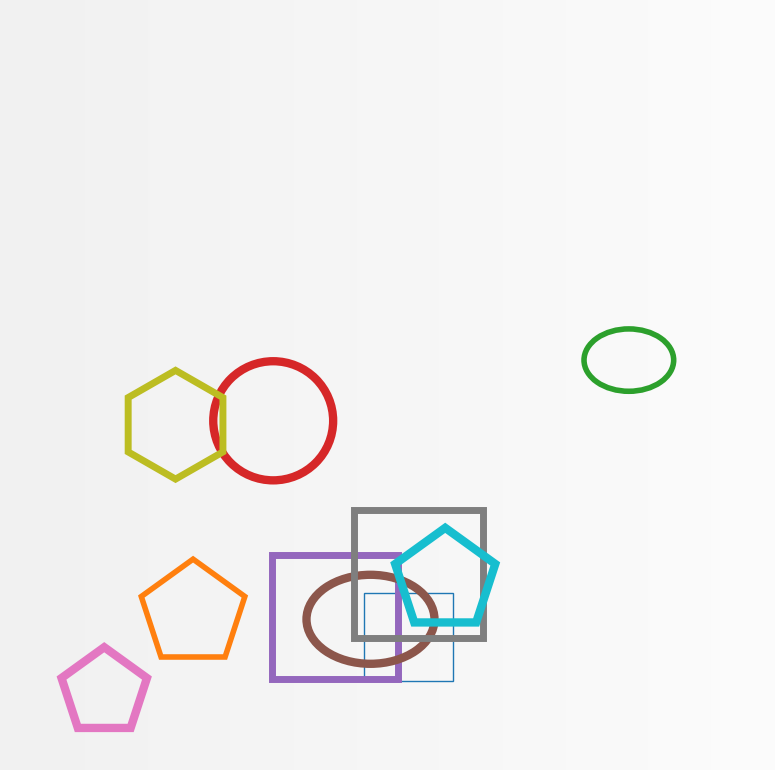[{"shape": "square", "thickness": 0.5, "radius": 0.29, "center": [0.528, 0.173]}, {"shape": "pentagon", "thickness": 2, "radius": 0.35, "center": [0.249, 0.204]}, {"shape": "oval", "thickness": 2, "radius": 0.29, "center": [0.811, 0.532]}, {"shape": "circle", "thickness": 3, "radius": 0.39, "center": [0.353, 0.454]}, {"shape": "square", "thickness": 2.5, "radius": 0.4, "center": [0.432, 0.199]}, {"shape": "oval", "thickness": 3, "radius": 0.41, "center": [0.478, 0.196]}, {"shape": "pentagon", "thickness": 3, "radius": 0.29, "center": [0.135, 0.102]}, {"shape": "square", "thickness": 2.5, "radius": 0.42, "center": [0.54, 0.255]}, {"shape": "hexagon", "thickness": 2.5, "radius": 0.35, "center": [0.227, 0.448]}, {"shape": "pentagon", "thickness": 3, "radius": 0.34, "center": [0.574, 0.247]}]